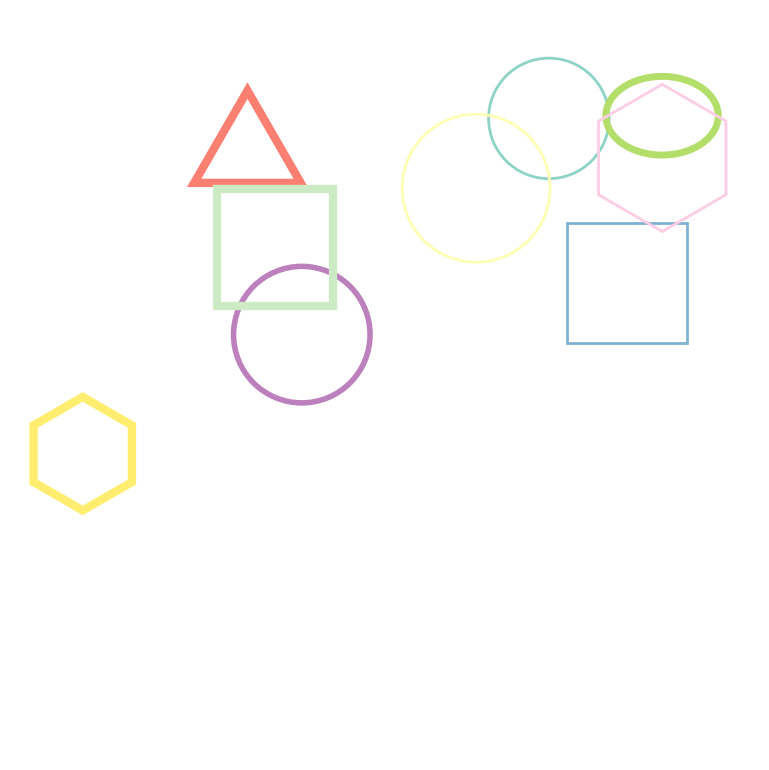[{"shape": "circle", "thickness": 1, "radius": 0.39, "center": [0.713, 0.846]}, {"shape": "circle", "thickness": 1, "radius": 0.48, "center": [0.618, 0.756]}, {"shape": "triangle", "thickness": 3, "radius": 0.4, "center": [0.321, 0.802]}, {"shape": "square", "thickness": 1, "radius": 0.39, "center": [0.814, 0.632]}, {"shape": "oval", "thickness": 2.5, "radius": 0.36, "center": [0.86, 0.85]}, {"shape": "hexagon", "thickness": 1, "radius": 0.48, "center": [0.86, 0.795]}, {"shape": "circle", "thickness": 2, "radius": 0.44, "center": [0.392, 0.565]}, {"shape": "square", "thickness": 3, "radius": 0.38, "center": [0.357, 0.679]}, {"shape": "hexagon", "thickness": 3, "radius": 0.37, "center": [0.107, 0.411]}]